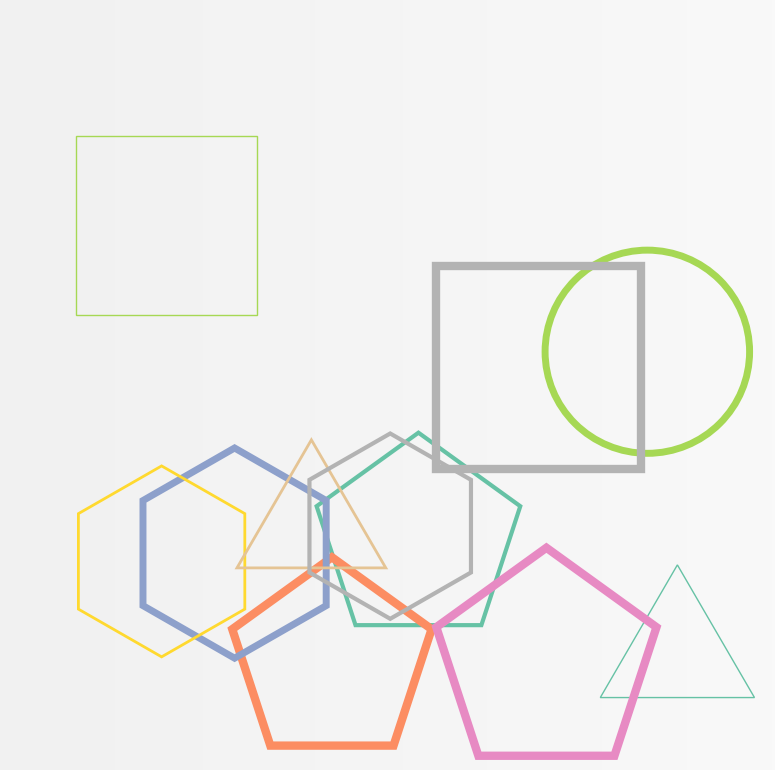[{"shape": "pentagon", "thickness": 1.5, "radius": 0.69, "center": [0.54, 0.3]}, {"shape": "triangle", "thickness": 0.5, "radius": 0.57, "center": [0.874, 0.152]}, {"shape": "pentagon", "thickness": 3, "radius": 0.68, "center": [0.428, 0.141]}, {"shape": "hexagon", "thickness": 2.5, "radius": 0.68, "center": [0.303, 0.282]}, {"shape": "pentagon", "thickness": 3, "radius": 0.75, "center": [0.705, 0.139]}, {"shape": "square", "thickness": 0.5, "radius": 0.58, "center": [0.215, 0.707]}, {"shape": "circle", "thickness": 2.5, "radius": 0.66, "center": [0.835, 0.543]}, {"shape": "hexagon", "thickness": 1, "radius": 0.62, "center": [0.209, 0.271]}, {"shape": "triangle", "thickness": 1, "radius": 0.55, "center": [0.402, 0.318]}, {"shape": "hexagon", "thickness": 1.5, "radius": 0.6, "center": [0.504, 0.317]}, {"shape": "square", "thickness": 3, "radius": 0.66, "center": [0.695, 0.523]}]